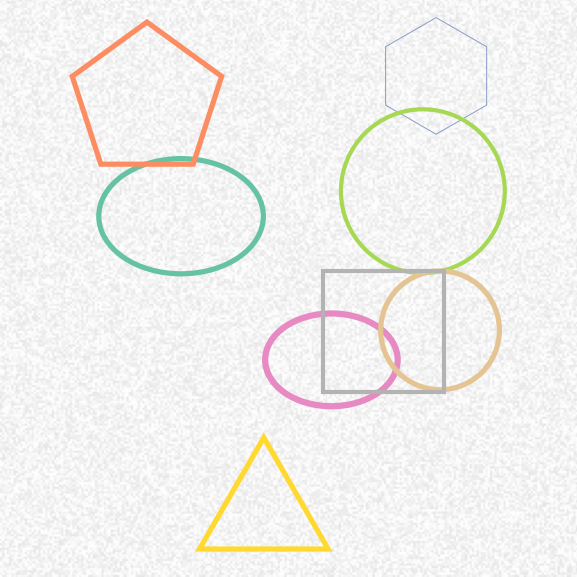[{"shape": "oval", "thickness": 2.5, "radius": 0.71, "center": [0.314, 0.625]}, {"shape": "pentagon", "thickness": 2.5, "radius": 0.68, "center": [0.254, 0.825]}, {"shape": "hexagon", "thickness": 0.5, "radius": 0.5, "center": [0.755, 0.868]}, {"shape": "oval", "thickness": 3, "radius": 0.57, "center": [0.574, 0.376]}, {"shape": "circle", "thickness": 2, "radius": 0.71, "center": [0.732, 0.668]}, {"shape": "triangle", "thickness": 2.5, "radius": 0.64, "center": [0.457, 0.113]}, {"shape": "circle", "thickness": 2.5, "radius": 0.51, "center": [0.762, 0.427]}, {"shape": "square", "thickness": 2, "radius": 0.52, "center": [0.663, 0.425]}]